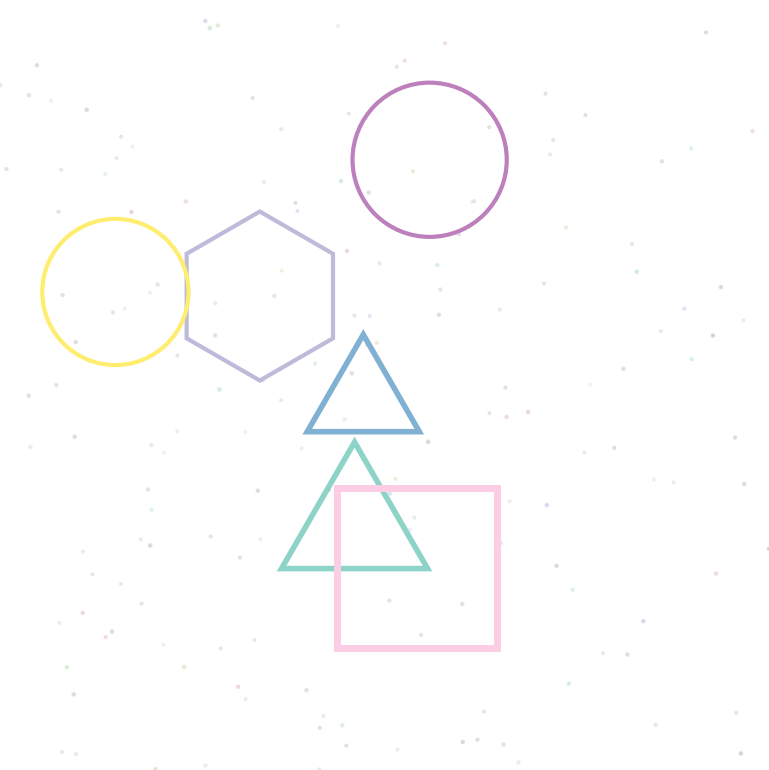[{"shape": "triangle", "thickness": 2, "radius": 0.55, "center": [0.46, 0.316]}, {"shape": "hexagon", "thickness": 1.5, "radius": 0.55, "center": [0.337, 0.616]}, {"shape": "triangle", "thickness": 2, "radius": 0.42, "center": [0.472, 0.481]}, {"shape": "square", "thickness": 2.5, "radius": 0.52, "center": [0.542, 0.262]}, {"shape": "circle", "thickness": 1.5, "radius": 0.5, "center": [0.558, 0.793]}, {"shape": "circle", "thickness": 1.5, "radius": 0.47, "center": [0.15, 0.621]}]